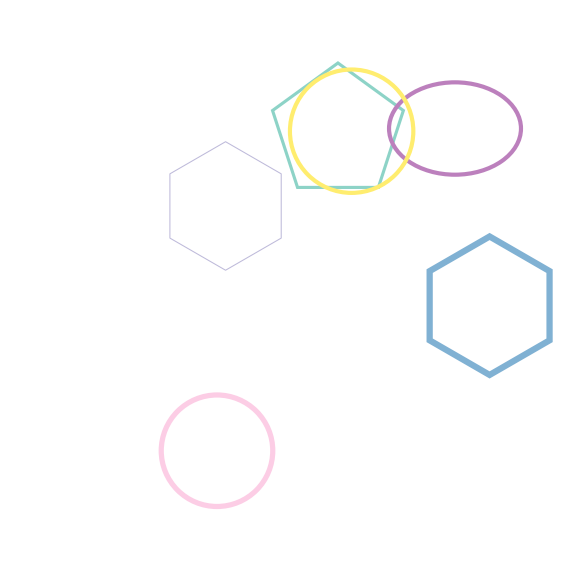[{"shape": "pentagon", "thickness": 1.5, "radius": 0.6, "center": [0.585, 0.771]}, {"shape": "hexagon", "thickness": 0.5, "radius": 0.56, "center": [0.391, 0.642]}, {"shape": "hexagon", "thickness": 3, "radius": 0.6, "center": [0.848, 0.47]}, {"shape": "circle", "thickness": 2.5, "radius": 0.48, "center": [0.376, 0.219]}, {"shape": "oval", "thickness": 2, "radius": 0.57, "center": [0.788, 0.777]}, {"shape": "circle", "thickness": 2, "radius": 0.53, "center": [0.609, 0.772]}]